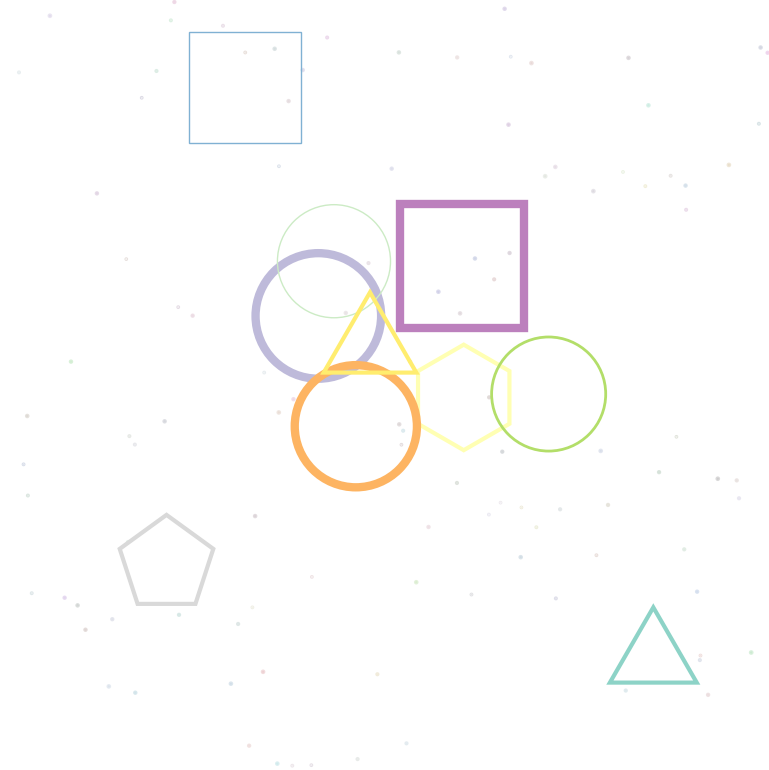[{"shape": "triangle", "thickness": 1.5, "radius": 0.33, "center": [0.848, 0.146]}, {"shape": "hexagon", "thickness": 1.5, "radius": 0.34, "center": [0.602, 0.484]}, {"shape": "circle", "thickness": 3, "radius": 0.41, "center": [0.413, 0.59]}, {"shape": "square", "thickness": 0.5, "radius": 0.36, "center": [0.318, 0.886]}, {"shape": "circle", "thickness": 3, "radius": 0.4, "center": [0.462, 0.446]}, {"shape": "circle", "thickness": 1, "radius": 0.37, "center": [0.713, 0.488]}, {"shape": "pentagon", "thickness": 1.5, "radius": 0.32, "center": [0.216, 0.267]}, {"shape": "square", "thickness": 3, "radius": 0.4, "center": [0.6, 0.654]}, {"shape": "circle", "thickness": 0.5, "radius": 0.37, "center": [0.434, 0.661]}, {"shape": "triangle", "thickness": 1.5, "radius": 0.35, "center": [0.481, 0.551]}]